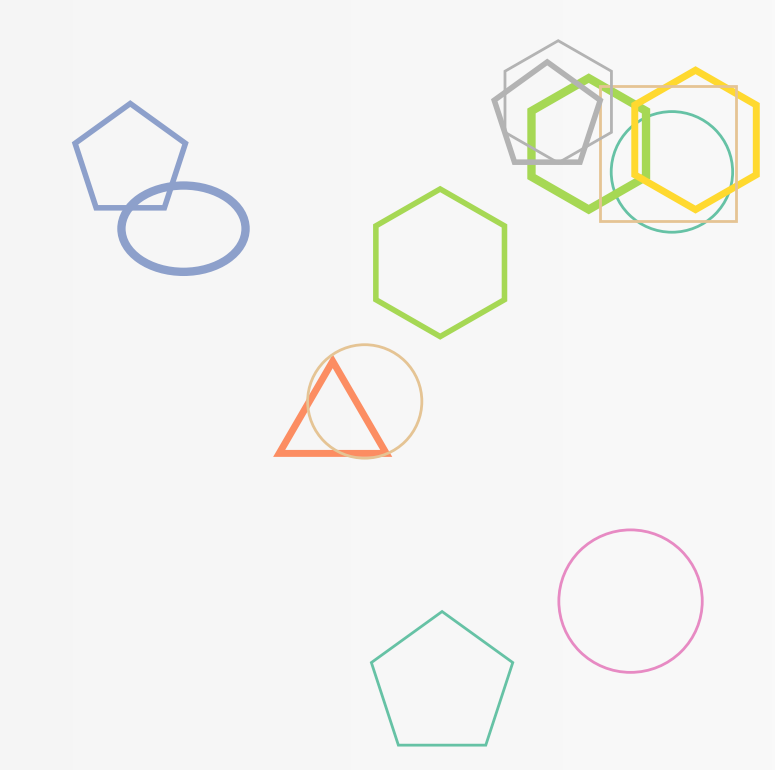[{"shape": "circle", "thickness": 1, "radius": 0.39, "center": [0.867, 0.777]}, {"shape": "pentagon", "thickness": 1, "radius": 0.48, "center": [0.57, 0.11]}, {"shape": "triangle", "thickness": 2.5, "radius": 0.4, "center": [0.429, 0.451]}, {"shape": "oval", "thickness": 3, "radius": 0.4, "center": [0.237, 0.703]}, {"shape": "pentagon", "thickness": 2, "radius": 0.37, "center": [0.168, 0.791]}, {"shape": "circle", "thickness": 1, "radius": 0.46, "center": [0.814, 0.219]}, {"shape": "hexagon", "thickness": 3, "radius": 0.43, "center": [0.76, 0.813]}, {"shape": "hexagon", "thickness": 2, "radius": 0.48, "center": [0.568, 0.659]}, {"shape": "hexagon", "thickness": 2.5, "radius": 0.45, "center": [0.897, 0.818]}, {"shape": "square", "thickness": 1, "radius": 0.44, "center": [0.862, 0.8]}, {"shape": "circle", "thickness": 1, "radius": 0.37, "center": [0.471, 0.479]}, {"shape": "hexagon", "thickness": 1, "radius": 0.4, "center": [0.72, 0.868]}, {"shape": "pentagon", "thickness": 2, "radius": 0.36, "center": [0.706, 0.848]}]